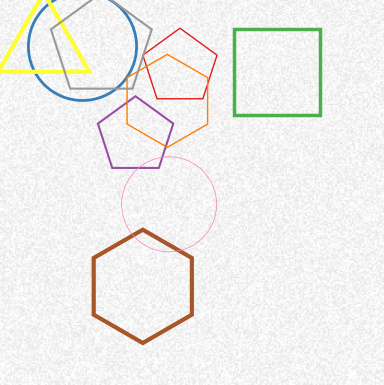[{"shape": "pentagon", "thickness": 1, "radius": 0.51, "center": [0.467, 0.825]}, {"shape": "circle", "thickness": 2, "radius": 0.7, "center": [0.214, 0.88]}, {"shape": "square", "thickness": 2.5, "radius": 0.56, "center": [0.72, 0.812]}, {"shape": "pentagon", "thickness": 1.5, "radius": 0.51, "center": [0.352, 0.647]}, {"shape": "hexagon", "thickness": 1, "radius": 0.6, "center": [0.435, 0.738]}, {"shape": "triangle", "thickness": 3, "radius": 0.68, "center": [0.114, 0.882]}, {"shape": "hexagon", "thickness": 3, "radius": 0.74, "center": [0.371, 0.256]}, {"shape": "circle", "thickness": 0.5, "radius": 0.62, "center": [0.439, 0.469]}, {"shape": "pentagon", "thickness": 1.5, "radius": 0.69, "center": [0.263, 0.881]}]